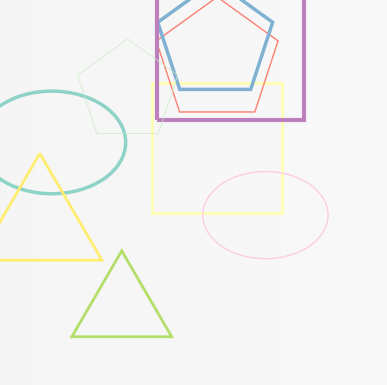[{"shape": "oval", "thickness": 2.5, "radius": 0.95, "center": [0.134, 0.63]}, {"shape": "square", "thickness": 2, "radius": 0.84, "center": [0.56, 0.615]}, {"shape": "pentagon", "thickness": 1, "radius": 0.83, "center": [0.561, 0.843]}, {"shape": "pentagon", "thickness": 2.5, "radius": 0.78, "center": [0.555, 0.894]}, {"shape": "triangle", "thickness": 2, "radius": 0.74, "center": [0.314, 0.2]}, {"shape": "oval", "thickness": 1, "radius": 0.81, "center": [0.685, 0.441]}, {"shape": "square", "thickness": 3, "radius": 0.95, "center": [0.595, 0.879]}, {"shape": "pentagon", "thickness": 0.5, "radius": 0.68, "center": [0.329, 0.763]}, {"shape": "triangle", "thickness": 2, "radius": 0.92, "center": [0.103, 0.417]}]